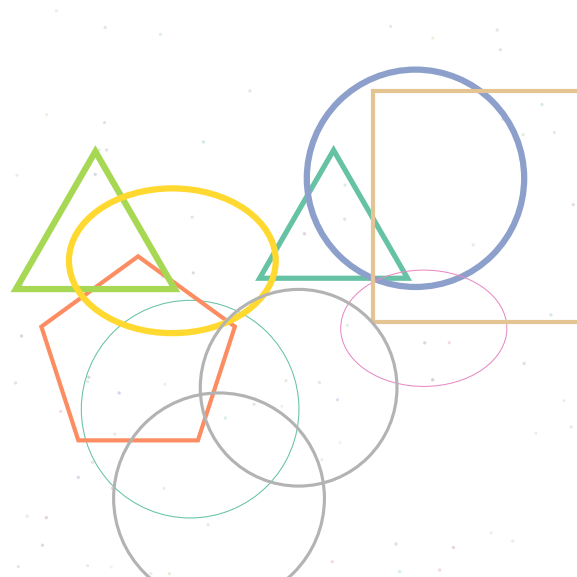[{"shape": "circle", "thickness": 0.5, "radius": 0.94, "center": [0.329, 0.291]}, {"shape": "triangle", "thickness": 2.5, "radius": 0.74, "center": [0.578, 0.591]}, {"shape": "pentagon", "thickness": 2, "radius": 0.88, "center": [0.239, 0.379]}, {"shape": "circle", "thickness": 3, "radius": 0.94, "center": [0.719, 0.69]}, {"shape": "oval", "thickness": 0.5, "radius": 0.72, "center": [0.734, 0.431]}, {"shape": "triangle", "thickness": 3, "radius": 0.79, "center": [0.165, 0.578]}, {"shape": "oval", "thickness": 3, "radius": 0.9, "center": [0.298, 0.548]}, {"shape": "square", "thickness": 2, "radius": 1.0, "center": [0.846, 0.642]}, {"shape": "circle", "thickness": 1.5, "radius": 0.91, "center": [0.379, 0.136]}, {"shape": "circle", "thickness": 1.5, "radius": 0.85, "center": [0.517, 0.328]}]